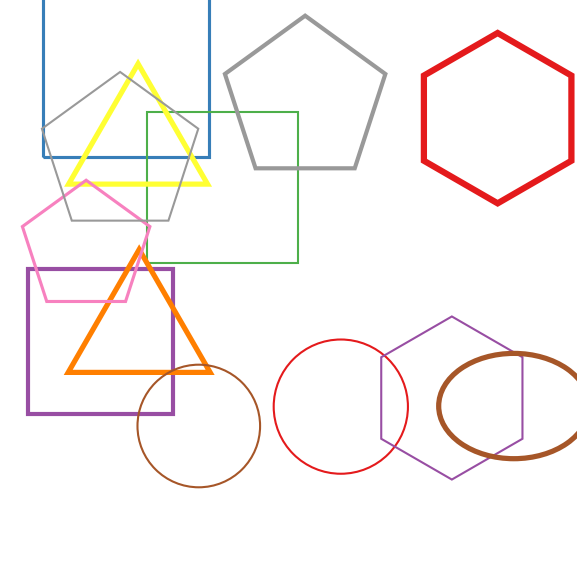[{"shape": "hexagon", "thickness": 3, "radius": 0.74, "center": [0.862, 0.795]}, {"shape": "circle", "thickness": 1, "radius": 0.58, "center": [0.59, 0.295]}, {"shape": "square", "thickness": 1.5, "radius": 0.72, "center": [0.219, 0.871]}, {"shape": "square", "thickness": 1, "radius": 0.65, "center": [0.385, 0.675]}, {"shape": "hexagon", "thickness": 1, "radius": 0.71, "center": [0.782, 0.31]}, {"shape": "square", "thickness": 2, "radius": 0.63, "center": [0.174, 0.407]}, {"shape": "triangle", "thickness": 2.5, "radius": 0.71, "center": [0.241, 0.425]}, {"shape": "triangle", "thickness": 2.5, "radius": 0.69, "center": [0.239, 0.75]}, {"shape": "oval", "thickness": 2.5, "radius": 0.65, "center": [0.89, 0.296]}, {"shape": "circle", "thickness": 1, "radius": 0.53, "center": [0.344, 0.261]}, {"shape": "pentagon", "thickness": 1.5, "radius": 0.58, "center": [0.149, 0.571]}, {"shape": "pentagon", "thickness": 1, "radius": 0.71, "center": [0.208, 0.732]}, {"shape": "pentagon", "thickness": 2, "radius": 0.73, "center": [0.528, 0.826]}]